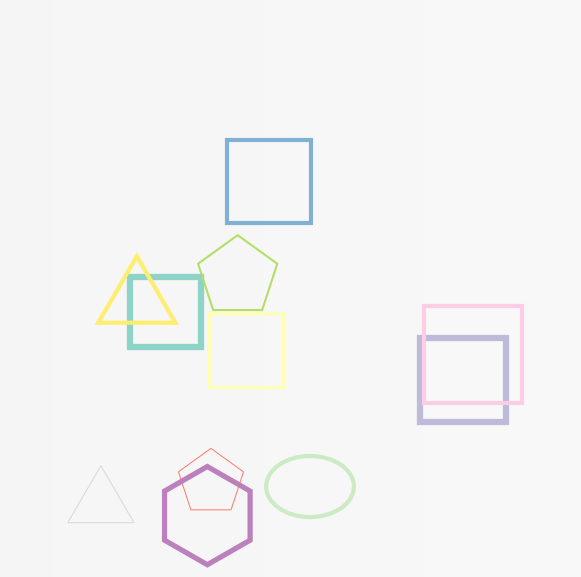[{"shape": "square", "thickness": 3, "radius": 0.31, "center": [0.285, 0.459]}, {"shape": "square", "thickness": 1.5, "radius": 0.32, "center": [0.423, 0.393]}, {"shape": "square", "thickness": 3, "radius": 0.37, "center": [0.797, 0.341]}, {"shape": "pentagon", "thickness": 0.5, "radius": 0.29, "center": [0.363, 0.164]}, {"shape": "square", "thickness": 2, "radius": 0.36, "center": [0.463, 0.684]}, {"shape": "pentagon", "thickness": 1, "radius": 0.36, "center": [0.409, 0.52]}, {"shape": "square", "thickness": 2, "radius": 0.42, "center": [0.814, 0.386]}, {"shape": "triangle", "thickness": 0.5, "radius": 0.33, "center": [0.174, 0.127]}, {"shape": "hexagon", "thickness": 2.5, "radius": 0.43, "center": [0.357, 0.106]}, {"shape": "oval", "thickness": 2, "radius": 0.38, "center": [0.533, 0.157]}, {"shape": "triangle", "thickness": 2, "radius": 0.38, "center": [0.235, 0.479]}]